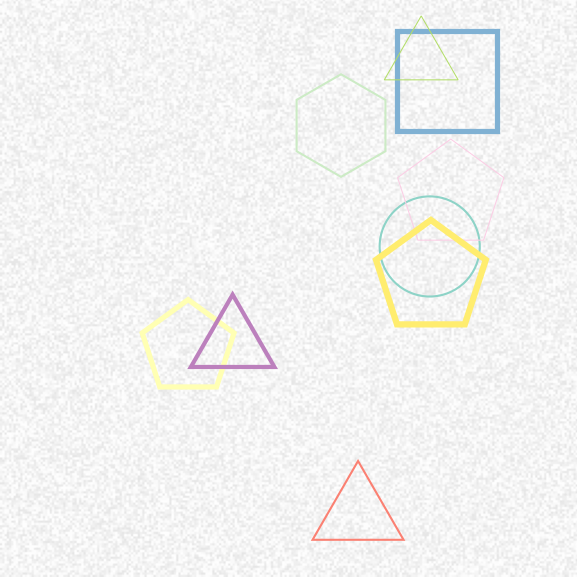[{"shape": "circle", "thickness": 1, "radius": 0.43, "center": [0.744, 0.572]}, {"shape": "pentagon", "thickness": 2.5, "radius": 0.42, "center": [0.326, 0.397]}, {"shape": "triangle", "thickness": 1, "radius": 0.45, "center": [0.62, 0.11]}, {"shape": "square", "thickness": 2.5, "radius": 0.43, "center": [0.774, 0.859]}, {"shape": "triangle", "thickness": 0.5, "radius": 0.37, "center": [0.729, 0.898]}, {"shape": "pentagon", "thickness": 0.5, "radius": 0.48, "center": [0.781, 0.662]}, {"shape": "triangle", "thickness": 2, "radius": 0.42, "center": [0.403, 0.405]}, {"shape": "hexagon", "thickness": 1, "radius": 0.44, "center": [0.591, 0.782]}, {"shape": "pentagon", "thickness": 3, "radius": 0.5, "center": [0.746, 0.518]}]